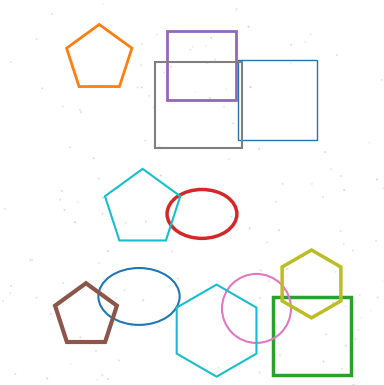[{"shape": "square", "thickness": 1, "radius": 0.52, "center": [0.72, 0.74]}, {"shape": "oval", "thickness": 1.5, "radius": 0.53, "center": [0.361, 0.23]}, {"shape": "pentagon", "thickness": 2, "radius": 0.45, "center": [0.258, 0.847]}, {"shape": "square", "thickness": 2.5, "radius": 0.51, "center": [0.81, 0.127]}, {"shape": "oval", "thickness": 2.5, "radius": 0.45, "center": [0.525, 0.444]}, {"shape": "square", "thickness": 2, "radius": 0.45, "center": [0.524, 0.831]}, {"shape": "pentagon", "thickness": 3, "radius": 0.42, "center": [0.223, 0.18]}, {"shape": "circle", "thickness": 1.5, "radius": 0.45, "center": [0.666, 0.199]}, {"shape": "square", "thickness": 1.5, "radius": 0.56, "center": [0.515, 0.727]}, {"shape": "hexagon", "thickness": 2.5, "radius": 0.44, "center": [0.809, 0.262]}, {"shape": "hexagon", "thickness": 1.5, "radius": 0.6, "center": [0.563, 0.141]}, {"shape": "pentagon", "thickness": 1.5, "radius": 0.51, "center": [0.37, 0.459]}]